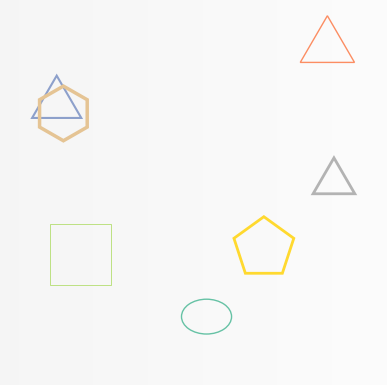[{"shape": "oval", "thickness": 1, "radius": 0.32, "center": [0.533, 0.178]}, {"shape": "triangle", "thickness": 1, "radius": 0.4, "center": [0.845, 0.878]}, {"shape": "triangle", "thickness": 1.5, "radius": 0.37, "center": [0.146, 0.73]}, {"shape": "square", "thickness": 0.5, "radius": 0.39, "center": [0.208, 0.34]}, {"shape": "pentagon", "thickness": 2, "radius": 0.41, "center": [0.681, 0.356]}, {"shape": "hexagon", "thickness": 2.5, "radius": 0.35, "center": [0.164, 0.705]}, {"shape": "triangle", "thickness": 2, "radius": 0.31, "center": [0.862, 0.528]}]